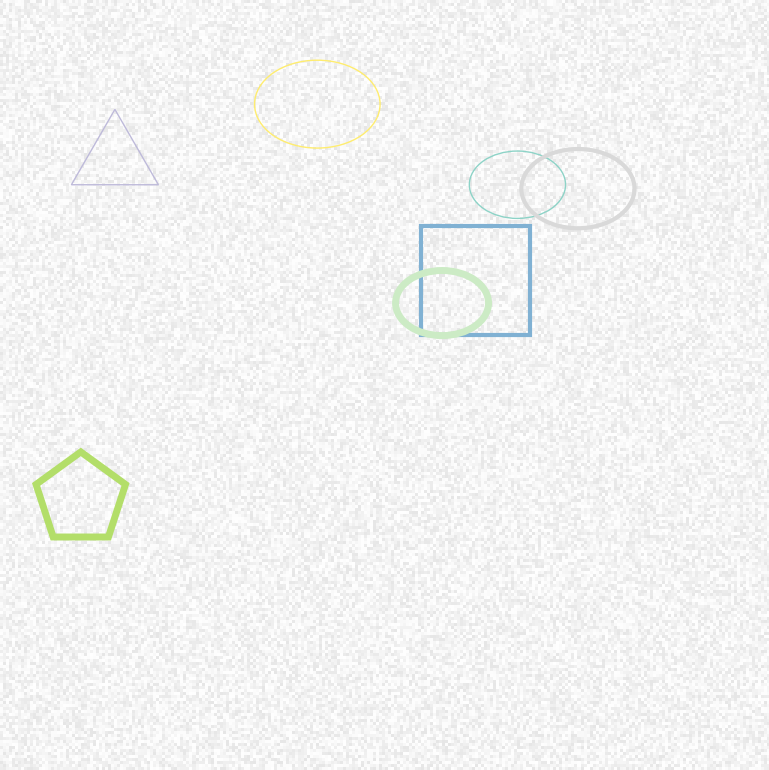[{"shape": "oval", "thickness": 0.5, "radius": 0.31, "center": [0.672, 0.76]}, {"shape": "triangle", "thickness": 0.5, "radius": 0.33, "center": [0.149, 0.793]}, {"shape": "square", "thickness": 1.5, "radius": 0.35, "center": [0.617, 0.636]}, {"shape": "pentagon", "thickness": 2.5, "radius": 0.31, "center": [0.105, 0.352]}, {"shape": "oval", "thickness": 1.5, "radius": 0.37, "center": [0.751, 0.755]}, {"shape": "oval", "thickness": 2.5, "radius": 0.3, "center": [0.574, 0.606]}, {"shape": "oval", "thickness": 0.5, "radius": 0.41, "center": [0.412, 0.865]}]